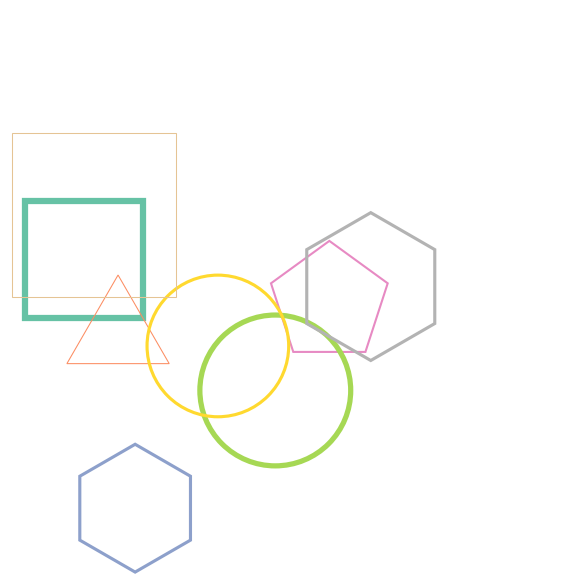[{"shape": "square", "thickness": 3, "radius": 0.51, "center": [0.146, 0.549]}, {"shape": "triangle", "thickness": 0.5, "radius": 0.51, "center": [0.204, 0.421]}, {"shape": "hexagon", "thickness": 1.5, "radius": 0.55, "center": [0.234, 0.119]}, {"shape": "pentagon", "thickness": 1, "radius": 0.53, "center": [0.57, 0.476]}, {"shape": "circle", "thickness": 2.5, "radius": 0.65, "center": [0.477, 0.323]}, {"shape": "circle", "thickness": 1.5, "radius": 0.61, "center": [0.377, 0.4]}, {"shape": "square", "thickness": 0.5, "radius": 0.71, "center": [0.163, 0.626]}, {"shape": "hexagon", "thickness": 1.5, "radius": 0.64, "center": [0.642, 0.503]}]